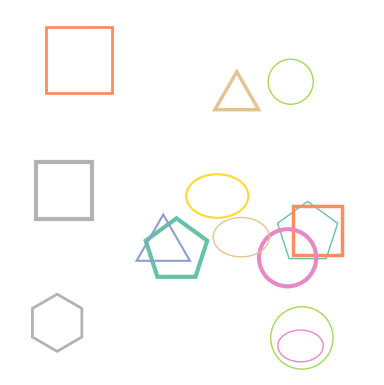[{"shape": "pentagon", "thickness": 1, "radius": 0.41, "center": [0.799, 0.395]}, {"shape": "pentagon", "thickness": 3, "radius": 0.42, "center": [0.458, 0.349]}, {"shape": "square", "thickness": 2, "radius": 0.43, "center": [0.204, 0.844]}, {"shape": "square", "thickness": 2.5, "radius": 0.32, "center": [0.824, 0.401]}, {"shape": "triangle", "thickness": 1.5, "radius": 0.4, "center": [0.424, 0.363]}, {"shape": "oval", "thickness": 1, "radius": 0.29, "center": [0.781, 0.101]}, {"shape": "circle", "thickness": 3, "radius": 0.37, "center": [0.747, 0.331]}, {"shape": "circle", "thickness": 1, "radius": 0.29, "center": [0.755, 0.788]}, {"shape": "circle", "thickness": 1, "radius": 0.41, "center": [0.784, 0.122]}, {"shape": "oval", "thickness": 1.5, "radius": 0.4, "center": [0.564, 0.491]}, {"shape": "oval", "thickness": 1, "radius": 0.37, "center": [0.627, 0.384]}, {"shape": "triangle", "thickness": 2.5, "radius": 0.33, "center": [0.615, 0.748]}, {"shape": "square", "thickness": 3, "radius": 0.37, "center": [0.166, 0.504]}, {"shape": "hexagon", "thickness": 2, "radius": 0.37, "center": [0.148, 0.162]}]